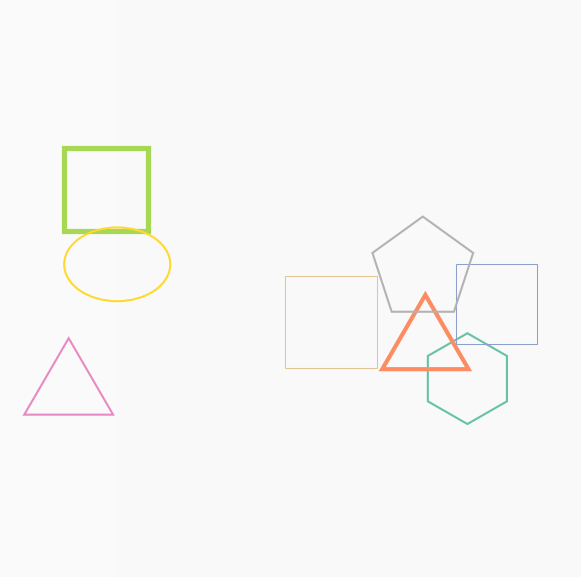[{"shape": "hexagon", "thickness": 1, "radius": 0.39, "center": [0.804, 0.343]}, {"shape": "triangle", "thickness": 2, "radius": 0.43, "center": [0.732, 0.403]}, {"shape": "square", "thickness": 0.5, "radius": 0.35, "center": [0.854, 0.473]}, {"shape": "triangle", "thickness": 1, "radius": 0.44, "center": [0.118, 0.325]}, {"shape": "square", "thickness": 2.5, "radius": 0.36, "center": [0.182, 0.671]}, {"shape": "oval", "thickness": 1, "radius": 0.46, "center": [0.202, 0.541]}, {"shape": "square", "thickness": 0.5, "radius": 0.4, "center": [0.57, 0.442]}, {"shape": "pentagon", "thickness": 1, "radius": 0.46, "center": [0.727, 0.533]}]